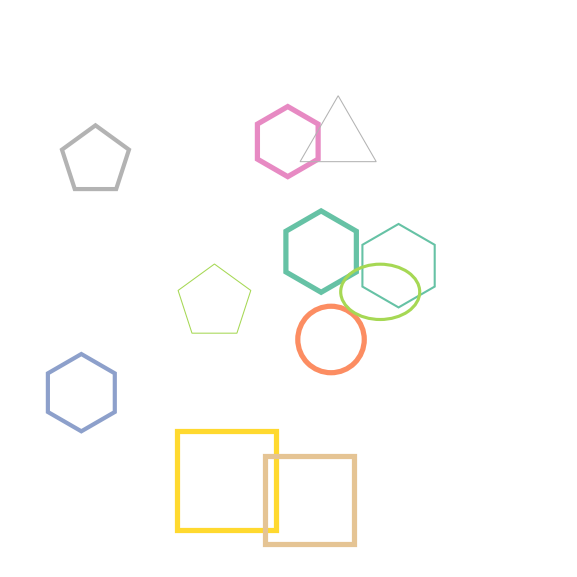[{"shape": "hexagon", "thickness": 2.5, "radius": 0.35, "center": [0.556, 0.563]}, {"shape": "hexagon", "thickness": 1, "radius": 0.36, "center": [0.69, 0.539]}, {"shape": "circle", "thickness": 2.5, "radius": 0.29, "center": [0.573, 0.411]}, {"shape": "hexagon", "thickness": 2, "radius": 0.33, "center": [0.141, 0.319]}, {"shape": "hexagon", "thickness": 2.5, "radius": 0.3, "center": [0.498, 0.754]}, {"shape": "oval", "thickness": 1.5, "radius": 0.34, "center": [0.658, 0.494]}, {"shape": "pentagon", "thickness": 0.5, "radius": 0.33, "center": [0.371, 0.476]}, {"shape": "square", "thickness": 2.5, "radius": 0.43, "center": [0.392, 0.167]}, {"shape": "square", "thickness": 2.5, "radius": 0.38, "center": [0.536, 0.133]}, {"shape": "pentagon", "thickness": 2, "radius": 0.3, "center": [0.165, 0.721]}, {"shape": "triangle", "thickness": 0.5, "radius": 0.38, "center": [0.586, 0.757]}]